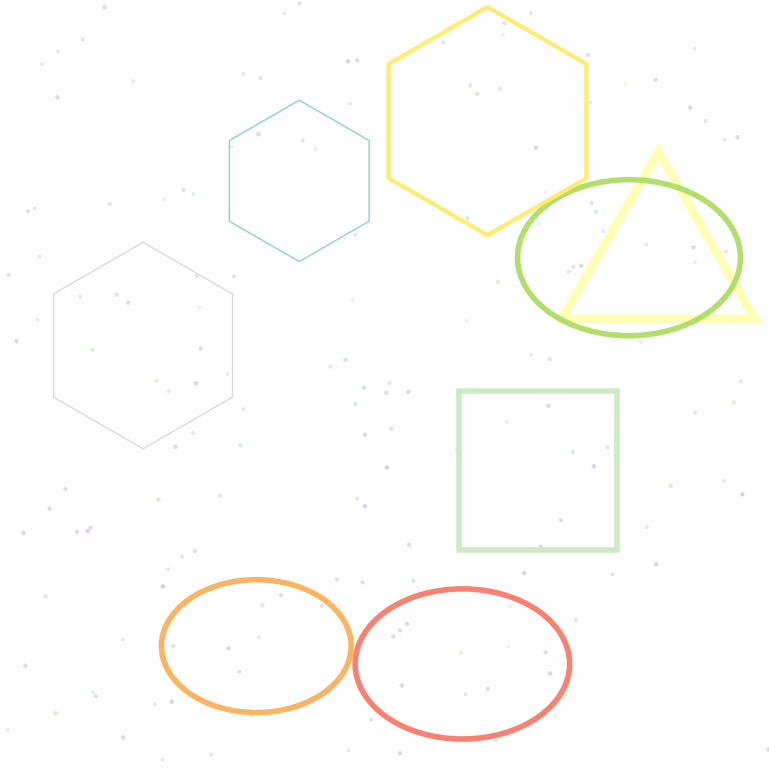[{"shape": "hexagon", "thickness": 0.5, "radius": 0.52, "center": [0.389, 0.765]}, {"shape": "triangle", "thickness": 3, "radius": 0.72, "center": [0.855, 0.658]}, {"shape": "oval", "thickness": 2, "radius": 0.7, "center": [0.6, 0.138]}, {"shape": "oval", "thickness": 2, "radius": 0.62, "center": [0.333, 0.161]}, {"shape": "oval", "thickness": 2, "radius": 0.72, "center": [0.817, 0.665]}, {"shape": "hexagon", "thickness": 0.5, "radius": 0.67, "center": [0.186, 0.551]}, {"shape": "square", "thickness": 2, "radius": 0.51, "center": [0.699, 0.389]}, {"shape": "hexagon", "thickness": 1.5, "radius": 0.74, "center": [0.633, 0.843]}]